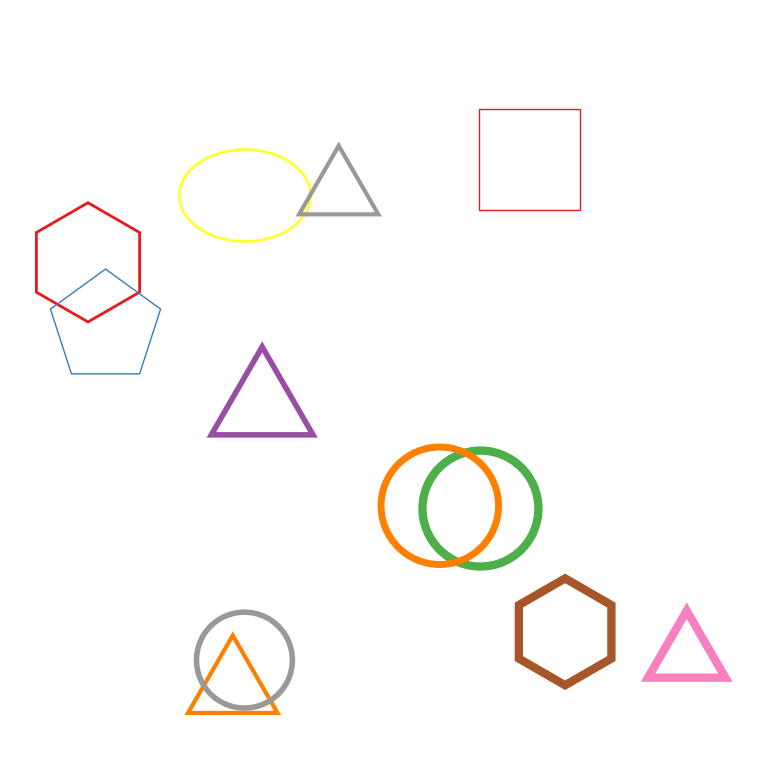[{"shape": "hexagon", "thickness": 1, "radius": 0.39, "center": [0.114, 0.659]}, {"shape": "square", "thickness": 0.5, "radius": 0.33, "center": [0.688, 0.793]}, {"shape": "pentagon", "thickness": 0.5, "radius": 0.38, "center": [0.137, 0.575]}, {"shape": "circle", "thickness": 3, "radius": 0.38, "center": [0.624, 0.34]}, {"shape": "triangle", "thickness": 2, "radius": 0.38, "center": [0.34, 0.473]}, {"shape": "circle", "thickness": 2.5, "radius": 0.38, "center": [0.571, 0.343]}, {"shape": "triangle", "thickness": 1.5, "radius": 0.34, "center": [0.302, 0.108]}, {"shape": "oval", "thickness": 1, "radius": 0.43, "center": [0.318, 0.746]}, {"shape": "hexagon", "thickness": 3, "radius": 0.35, "center": [0.734, 0.179]}, {"shape": "triangle", "thickness": 3, "radius": 0.29, "center": [0.892, 0.149]}, {"shape": "circle", "thickness": 2, "radius": 0.31, "center": [0.317, 0.143]}, {"shape": "triangle", "thickness": 1.5, "radius": 0.3, "center": [0.44, 0.751]}]